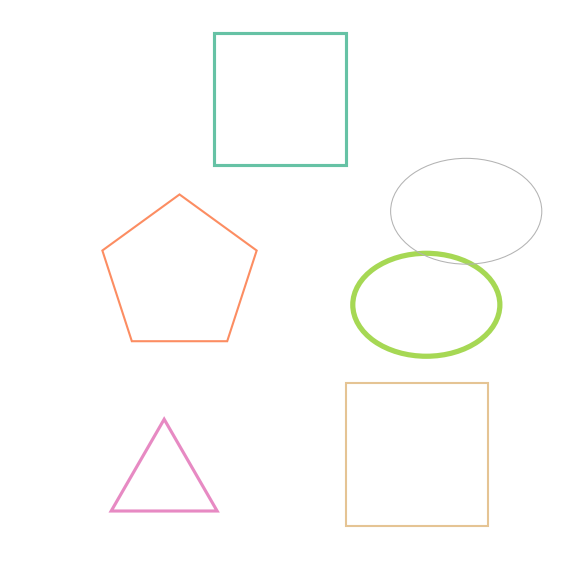[{"shape": "square", "thickness": 1.5, "radius": 0.57, "center": [0.485, 0.827]}, {"shape": "pentagon", "thickness": 1, "radius": 0.7, "center": [0.311, 0.522]}, {"shape": "triangle", "thickness": 1.5, "radius": 0.53, "center": [0.284, 0.167]}, {"shape": "oval", "thickness": 2.5, "radius": 0.64, "center": [0.738, 0.471]}, {"shape": "square", "thickness": 1, "radius": 0.62, "center": [0.722, 0.211]}, {"shape": "oval", "thickness": 0.5, "radius": 0.65, "center": [0.807, 0.633]}]